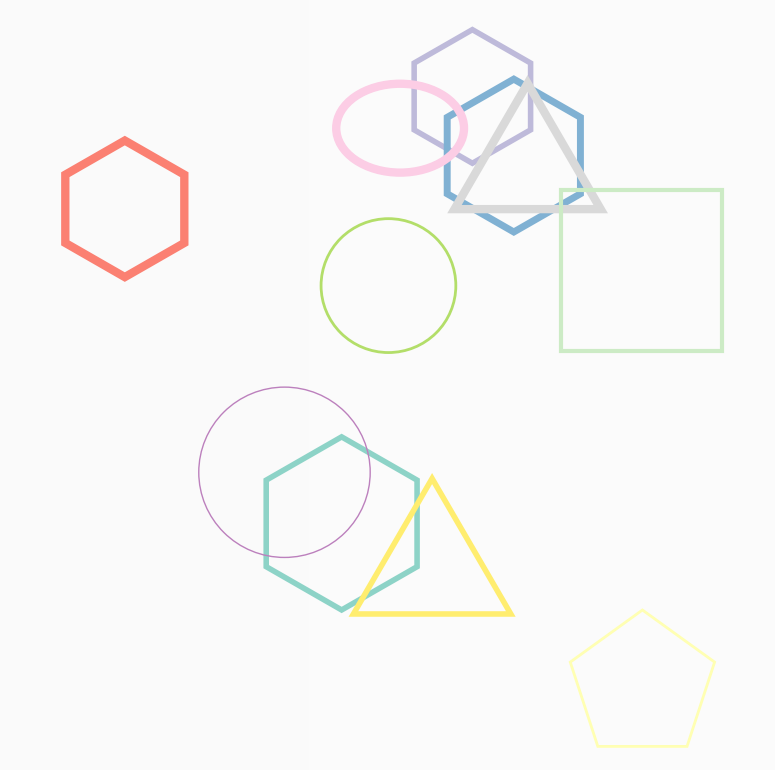[{"shape": "hexagon", "thickness": 2, "radius": 0.56, "center": [0.441, 0.32]}, {"shape": "pentagon", "thickness": 1, "radius": 0.49, "center": [0.829, 0.11]}, {"shape": "hexagon", "thickness": 2, "radius": 0.43, "center": [0.61, 0.875]}, {"shape": "hexagon", "thickness": 3, "radius": 0.44, "center": [0.161, 0.729]}, {"shape": "hexagon", "thickness": 2.5, "radius": 0.5, "center": [0.663, 0.798]}, {"shape": "circle", "thickness": 1, "radius": 0.43, "center": [0.501, 0.629]}, {"shape": "oval", "thickness": 3, "radius": 0.41, "center": [0.516, 0.834]}, {"shape": "triangle", "thickness": 3, "radius": 0.54, "center": [0.681, 0.783]}, {"shape": "circle", "thickness": 0.5, "radius": 0.55, "center": [0.367, 0.387]}, {"shape": "square", "thickness": 1.5, "radius": 0.52, "center": [0.828, 0.649]}, {"shape": "triangle", "thickness": 2, "radius": 0.59, "center": [0.558, 0.261]}]